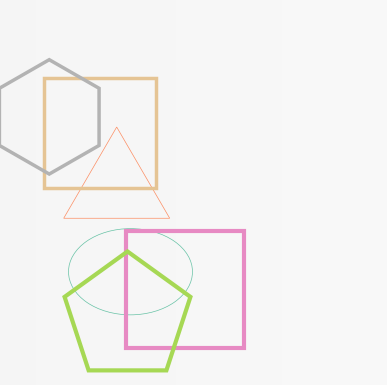[{"shape": "oval", "thickness": 0.5, "radius": 0.8, "center": [0.337, 0.294]}, {"shape": "triangle", "thickness": 0.5, "radius": 0.79, "center": [0.301, 0.512]}, {"shape": "square", "thickness": 3, "radius": 0.76, "center": [0.478, 0.248]}, {"shape": "pentagon", "thickness": 3, "radius": 0.85, "center": [0.329, 0.176]}, {"shape": "square", "thickness": 2.5, "radius": 0.72, "center": [0.258, 0.654]}, {"shape": "hexagon", "thickness": 2.5, "radius": 0.74, "center": [0.127, 0.696]}]